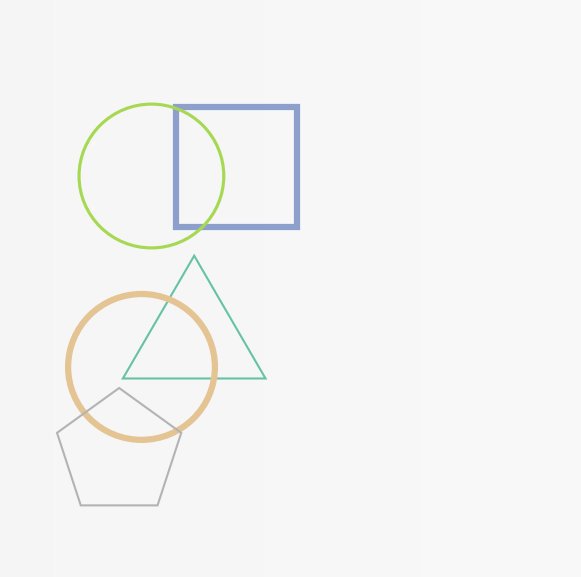[{"shape": "triangle", "thickness": 1, "radius": 0.71, "center": [0.334, 0.415]}, {"shape": "square", "thickness": 3, "radius": 0.52, "center": [0.406, 0.709]}, {"shape": "circle", "thickness": 1.5, "radius": 0.62, "center": [0.26, 0.694]}, {"shape": "circle", "thickness": 3, "radius": 0.63, "center": [0.243, 0.364]}, {"shape": "pentagon", "thickness": 1, "radius": 0.56, "center": [0.205, 0.215]}]